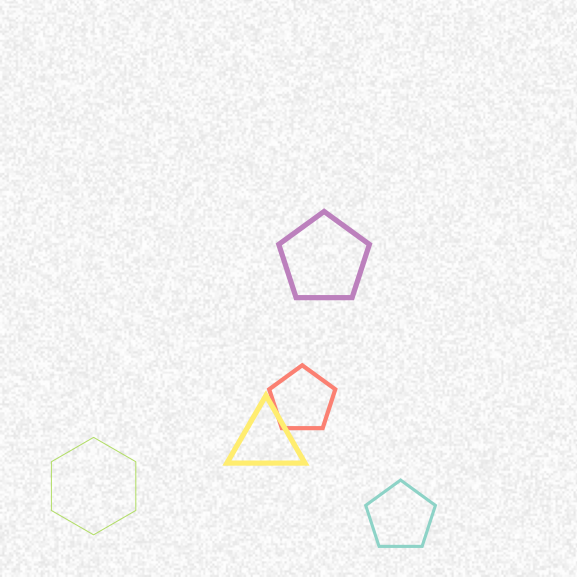[{"shape": "pentagon", "thickness": 1.5, "radius": 0.32, "center": [0.694, 0.104]}, {"shape": "pentagon", "thickness": 2, "radius": 0.3, "center": [0.523, 0.306]}, {"shape": "hexagon", "thickness": 0.5, "radius": 0.42, "center": [0.162, 0.157]}, {"shape": "pentagon", "thickness": 2.5, "radius": 0.41, "center": [0.561, 0.55]}, {"shape": "triangle", "thickness": 2.5, "radius": 0.39, "center": [0.461, 0.236]}]